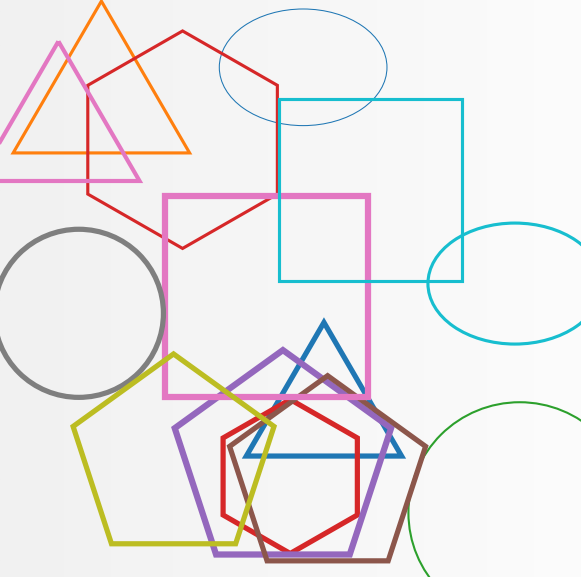[{"shape": "oval", "thickness": 0.5, "radius": 0.72, "center": [0.522, 0.883]}, {"shape": "triangle", "thickness": 2.5, "radius": 0.77, "center": [0.557, 0.287]}, {"shape": "triangle", "thickness": 1.5, "radius": 0.88, "center": [0.174, 0.822]}, {"shape": "circle", "thickness": 1, "radius": 0.96, "center": [0.894, 0.111]}, {"shape": "hexagon", "thickness": 1.5, "radius": 0.94, "center": [0.314, 0.757]}, {"shape": "hexagon", "thickness": 2.5, "radius": 0.67, "center": [0.499, 0.174]}, {"shape": "pentagon", "thickness": 3, "radius": 0.98, "center": [0.487, 0.197]}, {"shape": "pentagon", "thickness": 2.5, "radius": 0.89, "center": [0.564, 0.171]}, {"shape": "square", "thickness": 3, "radius": 0.87, "center": [0.458, 0.486]}, {"shape": "triangle", "thickness": 2, "radius": 0.81, "center": [0.1, 0.766]}, {"shape": "circle", "thickness": 2.5, "radius": 0.73, "center": [0.136, 0.457]}, {"shape": "pentagon", "thickness": 2.5, "radius": 0.91, "center": [0.299, 0.205]}, {"shape": "square", "thickness": 1.5, "radius": 0.79, "center": [0.638, 0.67]}, {"shape": "oval", "thickness": 1.5, "radius": 0.75, "center": [0.886, 0.508]}]